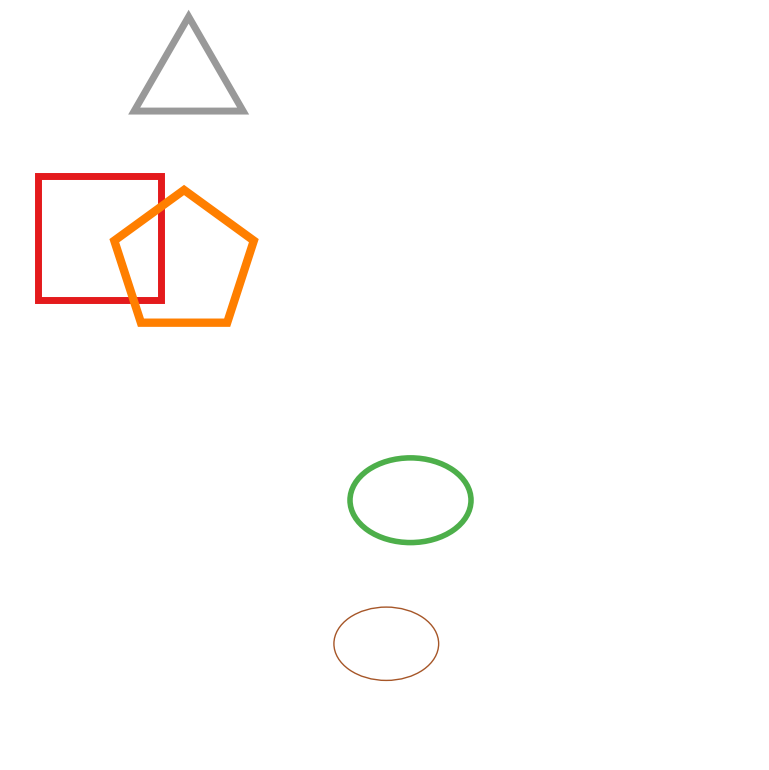[{"shape": "square", "thickness": 2.5, "radius": 0.4, "center": [0.129, 0.691]}, {"shape": "oval", "thickness": 2, "radius": 0.39, "center": [0.533, 0.35]}, {"shape": "pentagon", "thickness": 3, "radius": 0.48, "center": [0.239, 0.658]}, {"shape": "oval", "thickness": 0.5, "radius": 0.34, "center": [0.502, 0.164]}, {"shape": "triangle", "thickness": 2.5, "radius": 0.41, "center": [0.245, 0.897]}]